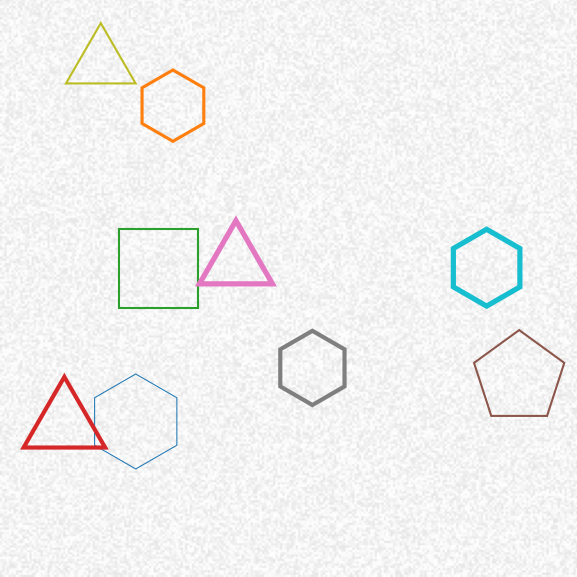[{"shape": "hexagon", "thickness": 0.5, "radius": 0.41, "center": [0.235, 0.269]}, {"shape": "hexagon", "thickness": 1.5, "radius": 0.31, "center": [0.299, 0.816]}, {"shape": "square", "thickness": 1, "radius": 0.34, "center": [0.274, 0.534]}, {"shape": "triangle", "thickness": 2, "radius": 0.41, "center": [0.111, 0.265]}, {"shape": "pentagon", "thickness": 1, "radius": 0.41, "center": [0.899, 0.345]}, {"shape": "triangle", "thickness": 2.5, "radius": 0.36, "center": [0.409, 0.544]}, {"shape": "hexagon", "thickness": 2, "radius": 0.32, "center": [0.541, 0.362]}, {"shape": "triangle", "thickness": 1, "radius": 0.35, "center": [0.175, 0.889]}, {"shape": "hexagon", "thickness": 2.5, "radius": 0.33, "center": [0.843, 0.536]}]